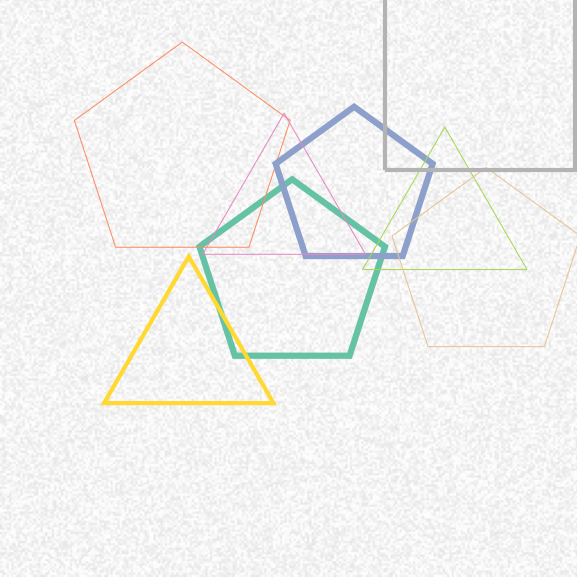[{"shape": "pentagon", "thickness": 3, "radius": 0.84, "center": [0.506, 0.52]}, {"shape": "pentagon", "thickness": 0.5, "radius": 0.98, "center": [0.316, 0.73]}, {"shape": "pentagon", "thickness": 3, "radius": 0.71, "center": [0.613, 0.671]}, {"shape": "triangle", "thickness": 0.5, "radius": 0.81, "center": [0.492, 0.64]}, {"shape": "triangle", "thickness": 0.5, "radius": 0.82, "center": [0.77, 0.615]}, {"shape": "triangle", "thickness": 2, "radius": 0.85, "center": [0.327, 0.386]}, {"shape": "pentagon", "thickness": 0.5, "radius": 0.86, "center": [0.842, 0.538]}, {"shape": "square", "thickness": 2, "radius": 0.82, "center": [0.831, 0.87]}]